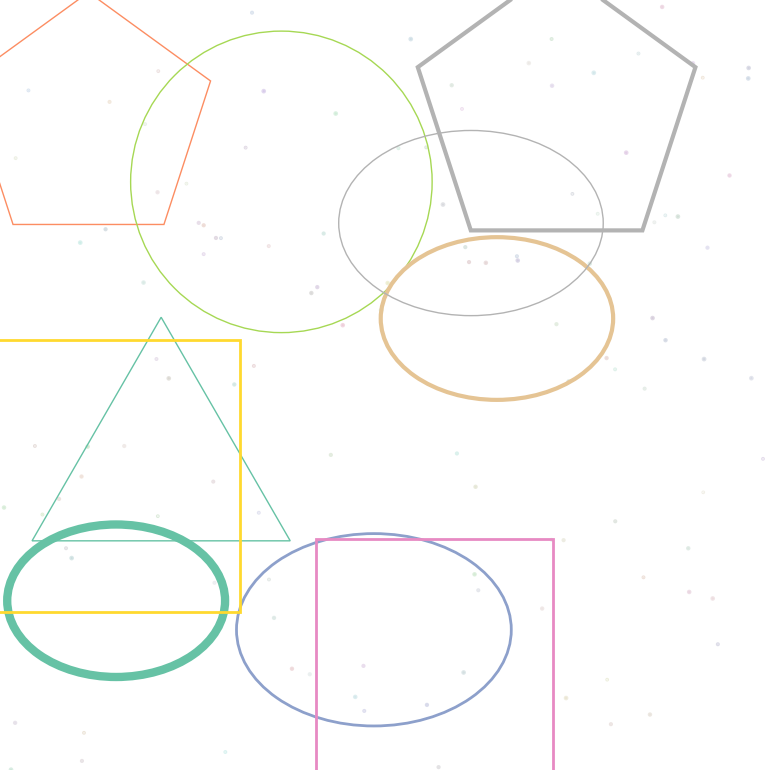[{"shape": "triangle", "thickness": 0.5, "radius": 0.97, "center": [0.209, 0.394]}, {"shape": "oval", "thickness": 3, "radius": 0.71, "center": [0.151, 0.22]}, {"shape": "pentagon", "thickness": 0.5, "radius": 0.83, "center": [0.115, 0.843]}, {"shape": "oval", "thickness": 1, "radius": 0.89, "center": [0.486, 0.182]}, {"shape": "square", "thickness": 1, "radius": 0.77, "center": [0.565, 0.147]}, {"shape": "circle", "thickness": 0.5, "radius": 0.98, "center": [0.365, 0.764]}, {"shape": "square", "thickness": 1, "radius": 0.88, "center": [0.136, 0.382]}, {"shape": "oval", "thickness": 1.5, "radius": 0.75, "center": [0.645, 0.586]}, {"shape": "oval", "thickness": 0.5, "radius": 0.86, "center": [0.612, 0.71]}, {"shape": "pentagon", "thickness": 1.5, "radius": 0.95, "center": [0.723, 0.854]}]